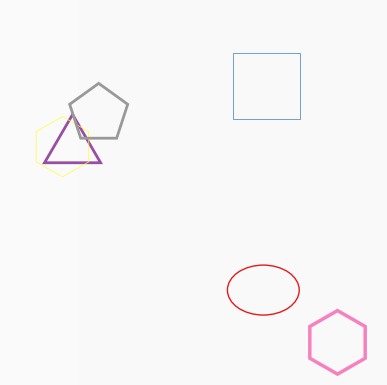[{"shape": "oval", "thickness": 1, "radius": 0.46, "center": [0.68, 0.247]}, {"shape": "square", "thickness": 0.5, "radius": 0.43, "center": [0.688, 0.776]}, {"shape": "triangle", "thickness": 2, "radius": 0.42, "center": [0.187, 0.619]}, {"shape": "hexagon", "thickness": 0.5, "radius": 0.39, "center": [0.161, 0.619]}, {"shape": "hexagon", "thickness": 2.5, "radius": 0.41, "center": [0.871, 0.111]}, {"shape": "pentagon", "thickness": 2, "radius": 0.39, "center": [0.255, 0.705]}]